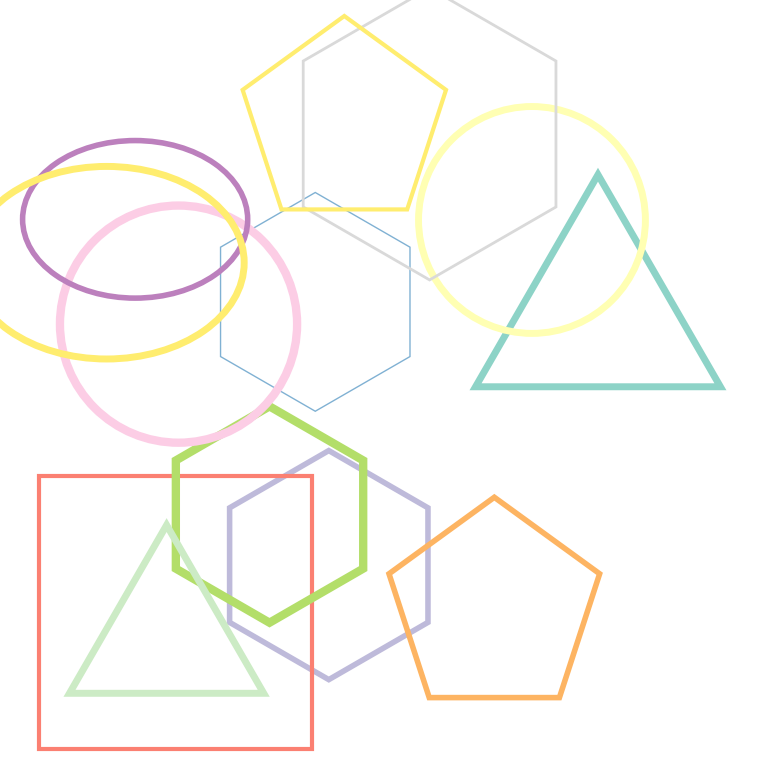[{"shape": "triangle", "thickness": 2.5, "radius": 0.92, "center": [0.777, 0.59]}, {"shape": "circle", "thickness": 2.5, "radius": 0.74, "center": [0.691, 0.714]}, {"shape": "hexagon", "thickness": 2, "radius": 0.74, "center": [0.427, 0.266]}, {"shape": "square", "thickness": 1.5, "radius": 0.89, "center": [0.228, 0.205]}, {"shape": "hexagon", "thickness": 0.5, "radius": 0.71, "center": [0.409, 0.608]}, {"shape": "pentagon", "thickness": 2, "radius": 0.72, "center": [0.642, 0.21]}, {"shape": "hexagon", "thickness": 3, "radius": 0.7, "center": [0.35, 0.332]}, {"shape": "circle", "thickness": 3, "radius": 0.77, "center": [0.232, 0.579]}, {"shape": "hexagon", "thickness": 1, "radius": 0.95, "center": [0.558, 0.826]}, {"shape": "oval", "thickness": 2, "radius": 0.73, "center": [0.176, 0.715]}, {"shape": "triangle", "thickness": 2.5, "radius": 0.73, "center": [0.216, 0.172]}, {"shape": "pentagon", "thickness": 1.5, "radius": 0.69, "center": [0.447, 0.84]}, {"shape": "oval", "thickness": 2.5, "radius": 0.89, "center": [0.138, 0.659]}]